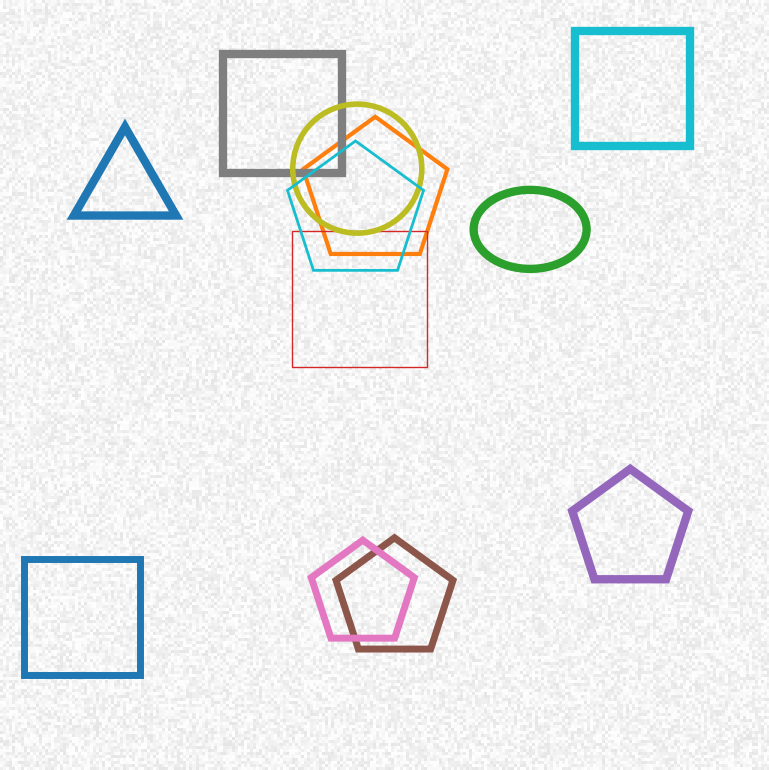[{"shape": "square", "thickness": 2.5, "radius": 0.38, "center": [0.107, 0.198]}, {"shape": "triangle", "thickness": 3, "radius": 0.38, "center": [0.162, 0.758]}, {"shape": "pentagon", "thickness": 1.5, "radius": 0.49, "center": [0.487, 0.75]}, {"shape": "oval", "thickness": 3, "radius": 0.37, "center": [0.688, 0.702]}, {"shape": "square", "thickness": 0.5, "radius": 0.44, "center": [0.467, 0.612]}, {"shape": "pentagon", "thickness": 3, "radius": 0.4, "center": [0.819, 0.312]}, {"shape": "pentagon", "thickness": 2.5, "radius": 0.4, "center": [0.512, 0.222]}, {"shape": "pentagon", "thickness": 2.5, "radius": 0.35, "center": [0.471, 0.228]}, {"shape": "square", "thickness": 3, "radius": 0.38, "center": [0.367, 0.853]}, {"shape": "circle", "thickness": 2, "radius": 0.42, "center": [0.464, 0.781]}, {"shape": "square", "thickness": 3, "radius": 0.37, "center": [0.822, 0.885]}, {"shape": "pentagon", "thickness": 1, "radius": 0.46, "center": [0.462, 0.724]}]